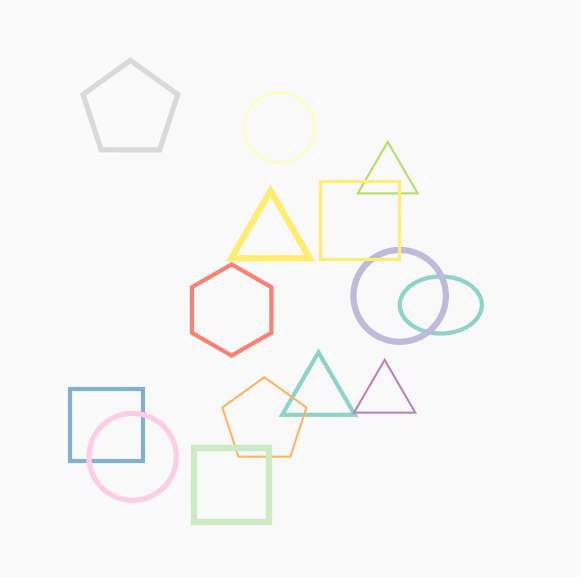[{"shape": "oval", "thickness": 2, "radius": 0.35, "center": [0.758, 0.471]}, {"shape": "triangle", "thickness": 2, "radius": 0.36, "center": [0.548, 0.317]}, {"shape": "circle", "thickness": 1, "radius": 0.3, "center": [0.48, 0.778]}, {"shape": "circle", "thickness": 3, "radius": 0.4, "center": [0.688, 0.487]}, {"shape": "hexagon", "thickness": 2, "radius": 0.39, "center": [0.399, 0.462]}, {"shape": "square", "thickness": 2, "radius": 0.31, "center": [0.184, 0.263]}, {"shape": "pentagon", "thickness": 1, "radius": 0.38, "center": [0.455, 0.27]}, {"shape": "triangle", "thickness": 1, "radius": 0.3, "center": [0.667, 0.694]}, {"shape": "circle", "thickness": 2.5, "radius": 0.38, "center": [0.228, 0.208]}, {"shape": "pentagon", "thickness": 2.5, "radius": 0.43, "center": [0.224, 0.809]}, {"shape": "triangle", "thickness": 1, "radius": 0.3, "center": [0.662, 0.315]}, {"shape": "square", "thickness": 3, "radius": 0.32, "center": [0.398, 0.16]}, {"shape": "triangle", "thickness": 3, "radius": 0.39, "center": [0.465, 0.591]}, {"shape": "square", "thickness": 1.5, "radius": 0.34, "center": [0.618, 0.618]}]